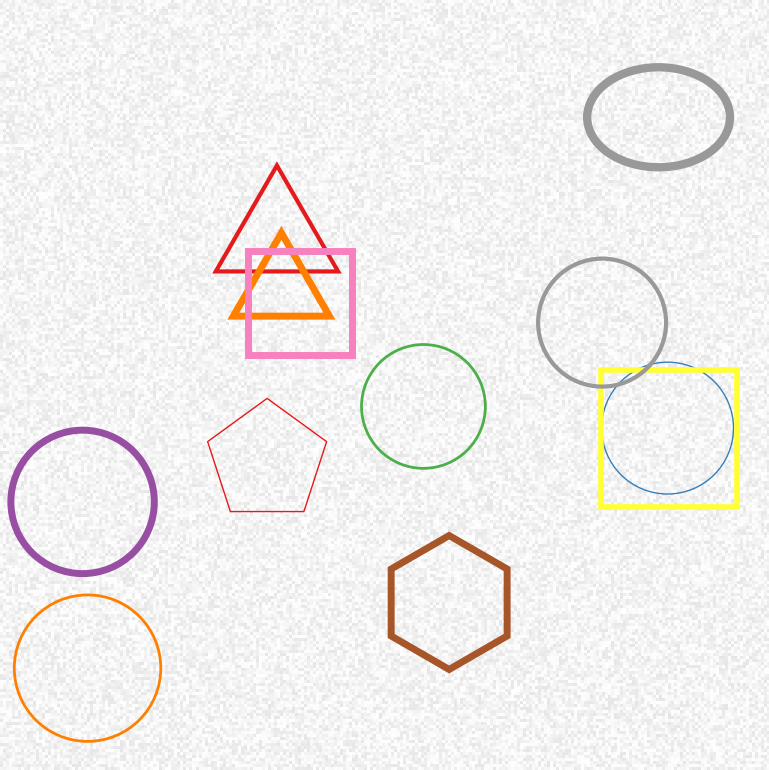[{"shape": "triangle", "thickness": 1.5, "radius": 0.46, "center": [0.36, 0.693]}, {"shape": "pentagon", "thickness": 0.5, "radius": 0.41, "center": [0.347, 0.401]}, {"shape": "circle", "thickness": 0.5, "radius": 0.43, "center": [0.867, 0.444]}, {"shape": "circle", "thickness": 1, "radius": 0.4, "center": [0.55, 0.472]}, {"shape": "circle", "thickness": 2.5, "radius": 0.47, "center": [0.107, 0.348]}, {"shape": "triangle", "thickness": 2.5, "radius": 0.36, "center": [0.365, 0.625]}, {"shape": "circle", "thickness": 1, "radius": 0.48, "center": [0.114, 0.132]}, {"shape": "square", "thickness": 2, "radius": 0.44, "center": [0.869, 0.431]}, {"shape": "hexagon", "thickness": 2.5, "radius": 0.43, "center": [0.583, 0.218]}, {"shape": "square", "thickness": 2.5, "radius": 0.34, "center": [0.389, 0.606]}, {"shape": "circle", "thickness": 1.5, "radius": 0.42, "center": [0.782, 0.581]}, {"shape": "oval", "thickness": 3, "radius": 0.46, "center": [0.855, 0.848]}]